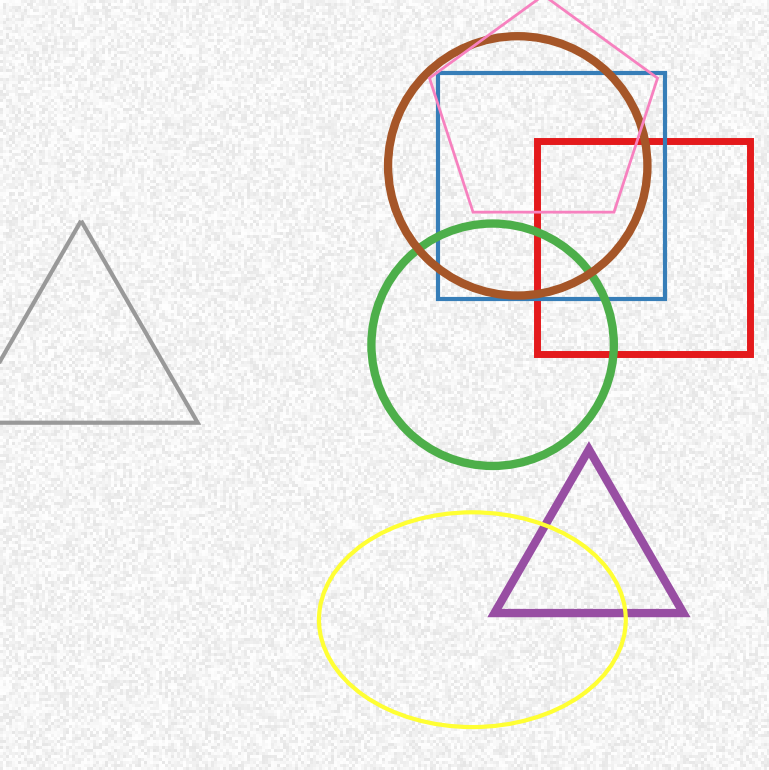[{"shape": "square", "thickness": 2.5, "radius": 0.69, "center": [0.835, 0.678]}, {"shape": "square", "thickness": 1.5, "radius": 0.74, "center": [0.717, 0.758]}, {"shape": "circle", "thickness": 3, "radius": 0.79, "center": [0.64, 0.552]}, {"shape": "triangle", "thickness": 3, "radius": 0.71, "center": [0.765, 0.275]}, {"shape": "oval", "thickness": 1.5, "radius": 1.0, "center": [0.613, 0.195]}, {"shape": "circle", "thickness": 3, "radius": 0.84, "center": [0.672, 0.785]}, {"shape": "pentagon", "thickness": 1, "radius": 0.78, "center": [0.706, 0.85]}, {"shape": "triangle", "thickness": 1.5, "radius": 0.87, "center": [0.105, 0.538]}]